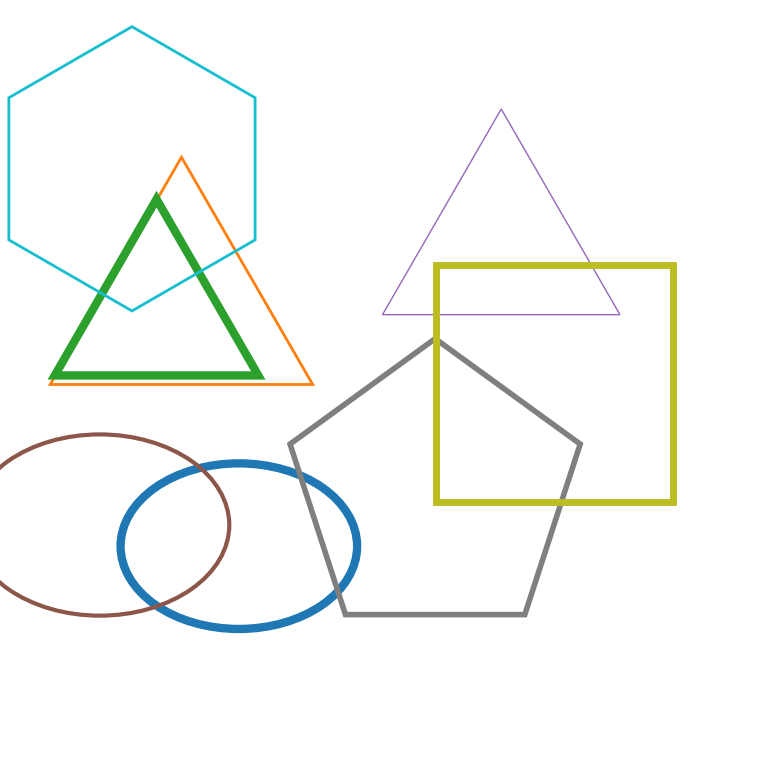[{"shape": "oval", "thickness": 3, "radius": 0.77, "center": [0.31, 0.291]}, {"shape": "triangle", "thickness": 1, "radius": 0.98, "center": [0.236, 0.599]}, {"shape": "triangle", "thickness": 3, "radius": 0.76, "center": [0.203, 0.589]}, {"shape": "triangle", "thickness": 0.5, "radius": 0.89, "center": [0.651, 0.68]}, {"shape": "oval", "thickness": 1.5, "radius": 0.84, "center": [0.13, 0.318]}, {"shape": "pentagon", "thickness": 2, "radius": 0.99, "center": [0.565, 0.362]}, {"shape": "square", "thickness": 2.5, "radius": 0.77, "center": [0.72, 0.502]}, {"shape": "hexagon", "thickness": 1, "radius": 0.92, "center": [0.171, 0.781]}]